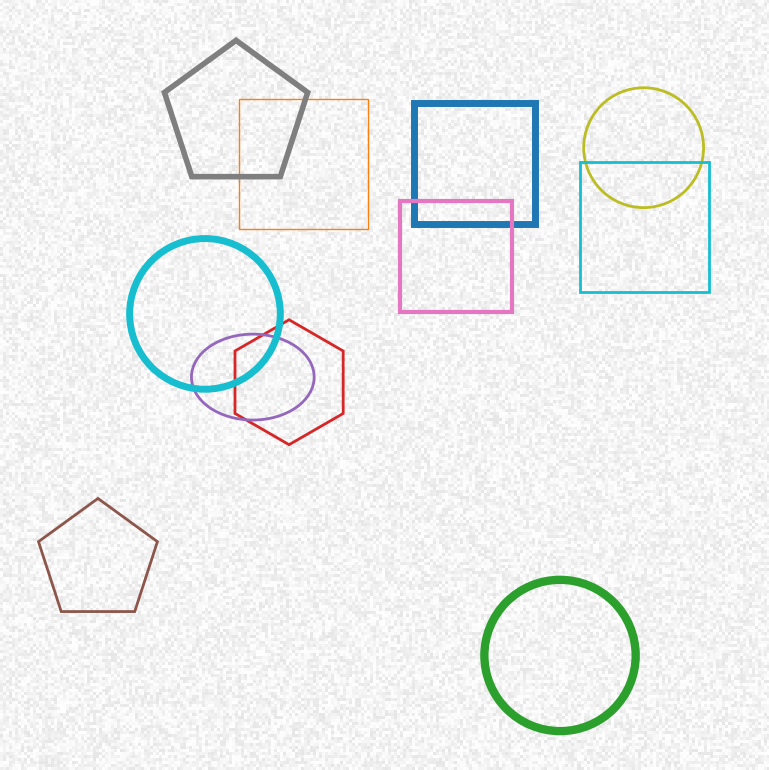[{"shape": "square", "thickness": 2.5, "radius": 0.39, "center": [0.617, 0.788]}, {"shape": "square", "thickness": 0.5, "radius": 0.42, "center": [0.395, 0.787]}, {"shape": "circle", "thickness": 3, "radius": 0.49, "center": [0.727, 0.149]}, {"shape": "hexagon", "thickness": 1, "radius": 0.41, "center": [0.375, 0.504]}, {"shape": "oval", "thickness": 1, "radius": 0.4, "center": [0.328, 0.51]}, {"shape": "pentagon", "thickness": 1, "radius": 0.41, "center": [0.127, 0.271]}, {"shape": "square", "thickness": 1.5, "radius": 0.36, "center": [0.592, 0.667]}, {"shape": "pentagon", "thickness": 2, "radius": 0.49, "center": [0.307, 0.85]}, {"shape": "circle", "thickness": 1, "radius": 0.39, "center": [0.836, 0.808]}, {"shape": "square", "thickness": 1, "radius": 0.42, "center": [0.837, 0.705]}, {"shape": "circle", "thickness": 2.5, "radius": 0.49, "center": [0.266, 0.592]}]